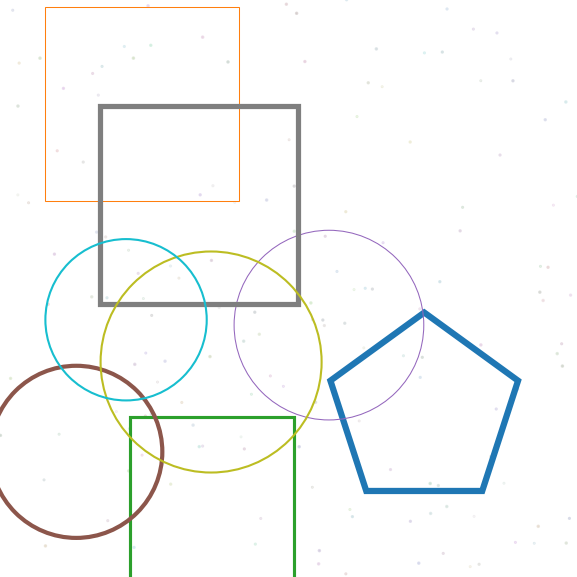[{"shape": "pentagon", "thickness": 3, "radius": 0.85, "center": [0.735, 0.287]}, {"shape": "square", "thickness": 0.5, "radius": 0.84, "center": [0.245, 0.819]}, {"shape": "square", "thickness": 1.5, "radius": 0.71, "center": [0.368, 0.135]}, {"shape": "circle", "thickness": 0.5, "radius": 0.82, "center": [0.57, 0.436]}, {"shape": "circle", "thickness": 2, "radius": 0.75, "center": [0.132, 0.217]}, {"shape": "square", "thickness": 2.5, "radius": 0.86, "center": [0.345, 0.644]}, {"shape": "circle", "thickness": 1, "radius": 0.96, "center": [0.366, 0.372]}, {"shape": "circle", "thickness": 1, "radius": 0.7, "center": [0.218, 0.445]}]